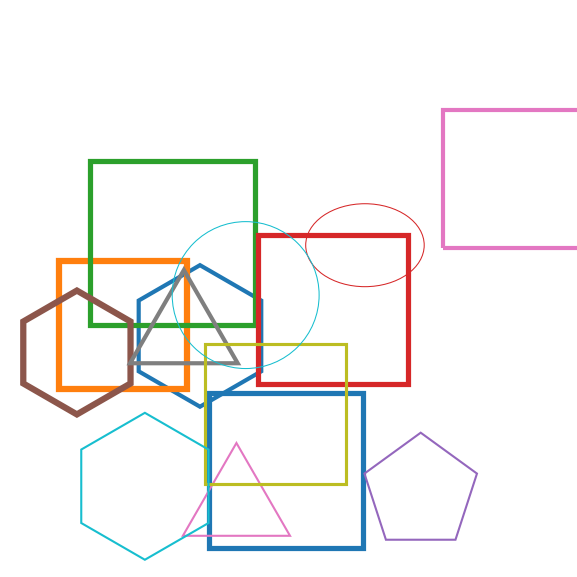[{"shape": "square", "thickness": 2.5, "radius": 0.67, "center": [0.495, 0.184]}, {"shape": "hexagon", "thickness": 2, "radius": 0.61, "center": [0.346, 0.417]}, {"shape": "square", "thickness": 3, "radius": 0.55, "center": [0.213, 0.436]}, {"shape": "square", "thickness": 2.5, "radius": 0.71, "center": [0.299, 0.578]}, {"shape": "oval", "thickness": 0.5, "radius": 0.51, "center": [0.632, 0.575]}, {"shape": "square", "thickness": 2.5, "radius": 0.65, "center": [0.576, 0.463]}, {"shape": "pentagon", "thickness": 1, "radius": 0.51, "center": [0.728, 0.147]}, {"shape": "hexagon", "thickness": 3, "radius": 0.54, "center": [0.133, 0.389]}, {"shape": "triangle", "thickness": 1, "radius": 0.54, "center": [0.409, 0.125]}, {"shape": "square", "thickness": 2, "radius": 0.6, "center": [0.887, 0.69]}, {"shape": "triangle", "thickness": 2, "radius": 0.54, "center": [0.318, 0.424]}, {"shape": "square", "thickness": 1.5, "radius": 0.61, "center": [0.477, 0.282]}, {"shape": "circle", "thickness": 0.5, "radius": 0.64, "center": [0.425, 0.488]}, {"shape": "hexagon", "thickness": 1, "radius": 0.64, "center": [0.251, 0.157]}]